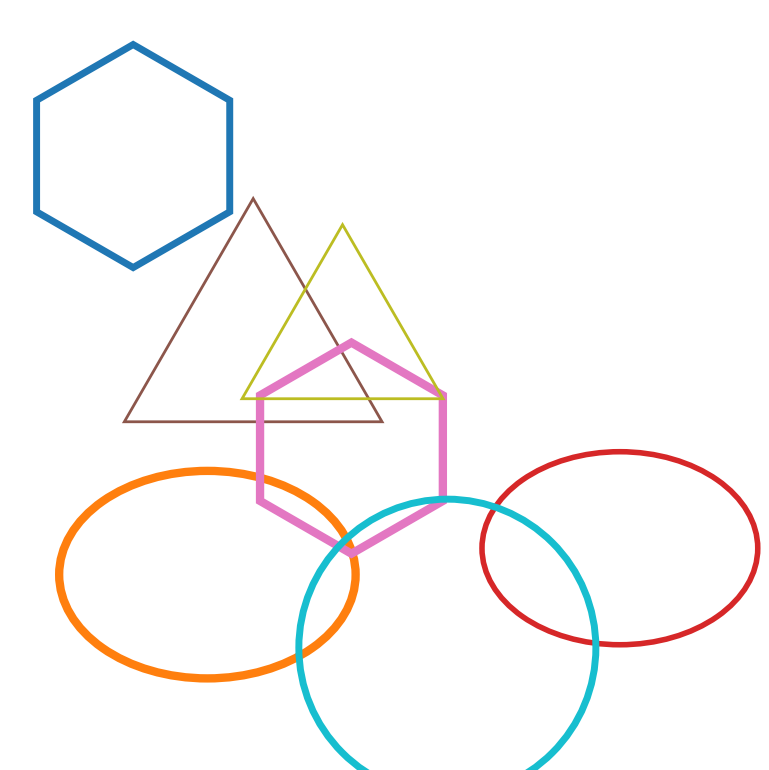[{"shape": "hexagon", "thickness": 2.5, "radius": 0.72, "center": [0.173, 0.797]}, {"shape": "oval", "thickness": 3, "radius": 0.96, "center": [0.269, 0.254]}, {"shape": "oval", "thickness": 2, "radius": 0.9, "center": [0.805, 0.288]}, {"shape": "triangle", "thickness": 1, "radius": 0.97, "center": [0.329, 0.549]}, {"shape": "hexagon", "thickness": 3, "radius": 0.69, "center": [0.456, 0.418]}, {"shape": "triangle", "thickness": 1, "radius": 0.75, "center": [0.445, 0.558]}, {"shape": "circle", "thickness": 2.5, "radius": 0.96, "center": [0.581, 0.159]}]